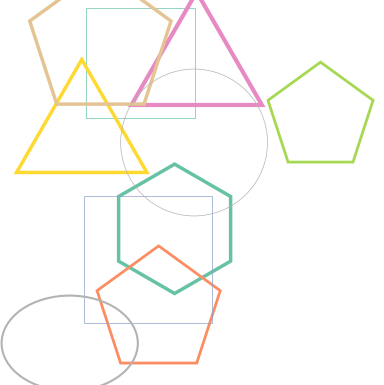[{"shape": "hexagon", "thickness": 2.5, "radius": 0.84, "center": [0.454, 0.406]}, {"shape": "square", "thickness": 0.5, "radius": 0.71, "center": [0.365, 0.837]}, {"shape": "pentagon", "thickness": 2, "radius": 0.84, "center": [0.412, 0.193]}, {"shape": "square", "thickness": 0.5, "radius": 0.83, "center": [0.385, 0.326]}, {"shape": "triangle", "thickness": 3, "radius": 0.98, "center": [0.511, 0.825]}, {"shape": "pentagon", "thickness": 2, "radius": 0.72, "center": [0.833, 0.695]}, {"shape": "triangle", "thickness": 2.5, "radius": 0.98, "center": [0.212, 0.65]}, {"shape": "pentagon", "thickness": 2.5, "radius": 0.96, "center": [0.261, 0.886]}, {"shape": "circle", "thickness": 0.5, "radius": 0.95, "center": [0.504, 0.63]}, {"shape": "oval", "thickness": 1.5, "radius": 0.88, "center": [0.181, 0.108]}]